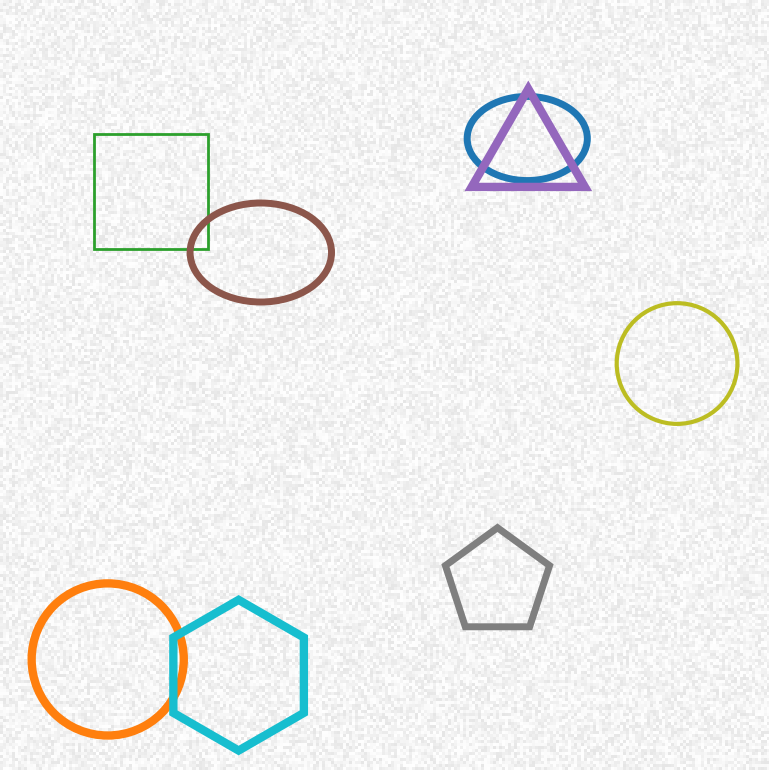[{"shape": "oval", "thickness": 2.5, "radius": 0.39, "center": [0.685, 0.82]}, {"shape": "circle", "thickness": 3, "radius": 0.49, "center": [0.14, 0.144]}, {"shape": "square", "thickness": 1, "radius": 0.37, "center": [0.196, 0.752]}, {"shape": "triangle", "thickness": 3, "radius": 0.42, "center": [0.686, 0.8]}, {"shape": "oval", "thickness": 2.5, "radius": 0.46, "center": [0.339, 0.672]}, {"shape": "pentagon", "thickness": 2.5, "radius": 0.36, "center": [0.646, 0.244]}, {"shape": "circle", "thickness": 1.5, "radius": 0.39, "center": [0.879, 0.528]}, {"shape": "hexagon", "thickness": 3, "radius": 0.49, "center": [0.31, 0.123]}]